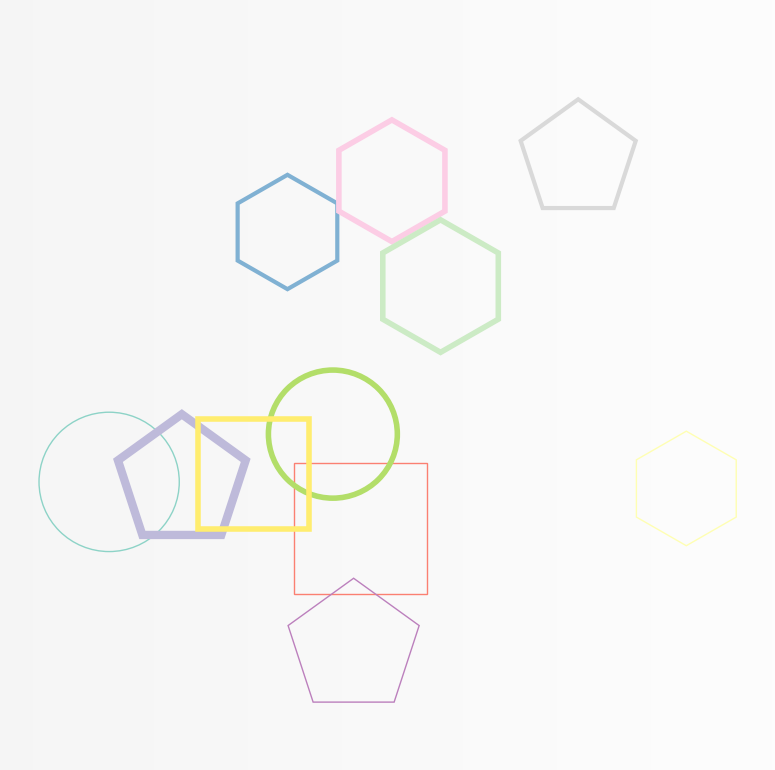[{"shape": "circle", "thickness": 0.5, "radius": 0.45, "center": [0.141, 0.374]}, {"shape": "hexagon", "thickness": 0.5, "radius": 0.37, "center": [0.886, 0.366]}, {"shape": "pentagon", "thickness": 3, "radius": 0.43, "center": [0.235, 0.375]}, {"shape": "square", "thickness": 0.5, "radius": 0.43, "center": [0.465, 0.314]}, {"shape": "hexagon", "thickness": 1.5, "radius": 0.37, "center": [0.371, 0.699]}, {"shape": "circle", "thickness": 2, "radius": 0.42, "center": [0.43, 0.436]}, {"shape": "hexagon", "thickness": 2, "radius": 0.4, "center": [0.506, 0.765]}, {"shape": "pentagon", "thickness": 1.5, "radius": 0.39, "center": [0.746, 0.793]}, {"shape": "pentagon", "thickness": 0.5, "radius": 0.44, "center": [0.456, 0.16]}, {"shape": "hexagon", "thickness": 2, "radius": 0.43, "center": [0.568, 0.628]}, {"shape": "square", "thickness": 2, "radius": 0.36, "center": [0.327, 0.384]}]